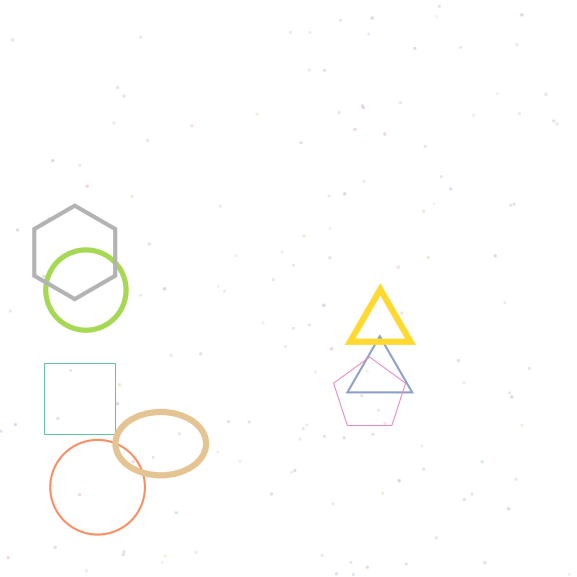[{"shape": "square", "thickness": 0.5, "radius": 0.31, "center": [0.138, 0.309]}, {"shape": "circle", "thickness": 1, "radius": 0.41, "center": [0.169, 0.155]}, {"shape": "triangle", "thickness": 1, "radius": 0.32, "center": [0.658, 0.352]}, {"shape": "pentagon", "thickness": 0.5, "radius": 0.33, "center": [0.64, 0.315]}, {"shape": "circle", "thickness": 2.5, "radius": 0.35, "center": [0.149, 0.497]}, {"shape": "triangle", "thickness": 3, "radius": 0.3, "center": [0.659, 0.438]}, {"shape": "oval", "thickness": 3, "radius": 0.39, "center": [0.278, 0.231]}, {"shape": "hexagon", "thickness": 2, "radius": 0.4, "center": [0.129, 0.562]}]